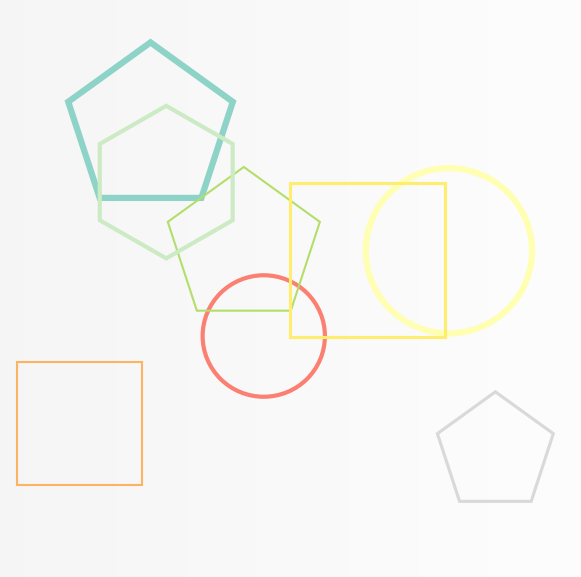[{"shape": "pentagon", "thickness": 3, "radius": 0.74, "center": [0.259, 0.777]}, {"shape": "circle", "thickness": 3, "radius": 0.72, "center": [0.772, 0.565]}, {"shape": "circle", "thickness": 2, "radius": 0.53, "center": [0.454, 0.417]}, {"shape": "square", "thickness": 1, "radius": 0.54, "center": [0.137, 0.266]}, {"shape": "pentagon", "thickness": 1, "radius": 0.69, "center": [0.419, 0.572]}, {"shape": "pentagon", "thickness": 1.5, "radius": 0.52, "center": [0.852, 0.216]}, {"shape": "hexagon", "thickness": 2, "radius": 0.66, "center": [0.286, 0.684]}, {"shape": "square", "thickness": 1.5, "radius": 0.67, "center": [0.633, 0.549]}]